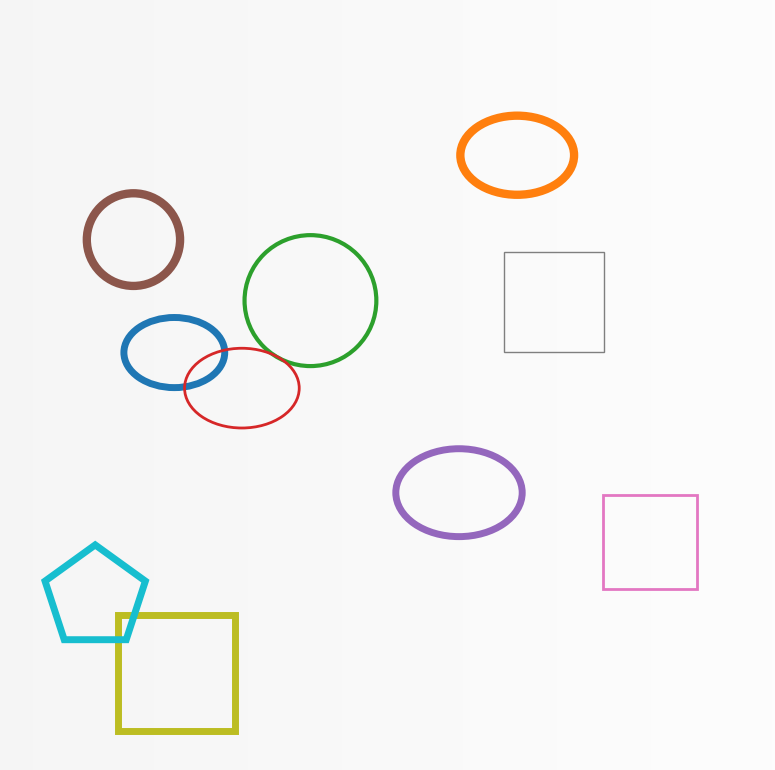[{"shape": "oval", "thickness": 2.5, "radius": 0.33, "center": [0.225, 0.542]}, {"shape": "oval", "thickness": 3, "radius": 0.37, "center": [0.667, 0.798]}, {"shape": "circle", "thickness": 1.5, "radius": 0.43, "center": [0.401, 0.61]}, {"shape": "oval", "thickness": 1, "radius": 0.37, "center": [0.312, 0.496]}, {"shape": "oval", "thickness": 2.5, "radius": 0.41, "center": [0.592, 0.36]}, {"shape": "circle", "thickness": 3, "radius": 0.3, "center": [0.172, 0.689]}, {"shape": "square", "thickness": 1, "radius": 0.31, "center": [0.839, 0.296]}, {"shape": "square", "thickness": 0.5, "radius": 0.32, "center": [0.715, 0.608]}, {"shape": "square", "thickness": 2.5, "radius": 0.38, "center": [0.228, 0.126]}, {"shape": "pentagon", "thickness": 2.5, "radius": 0.34, "center": [0.123, 0.224]}]